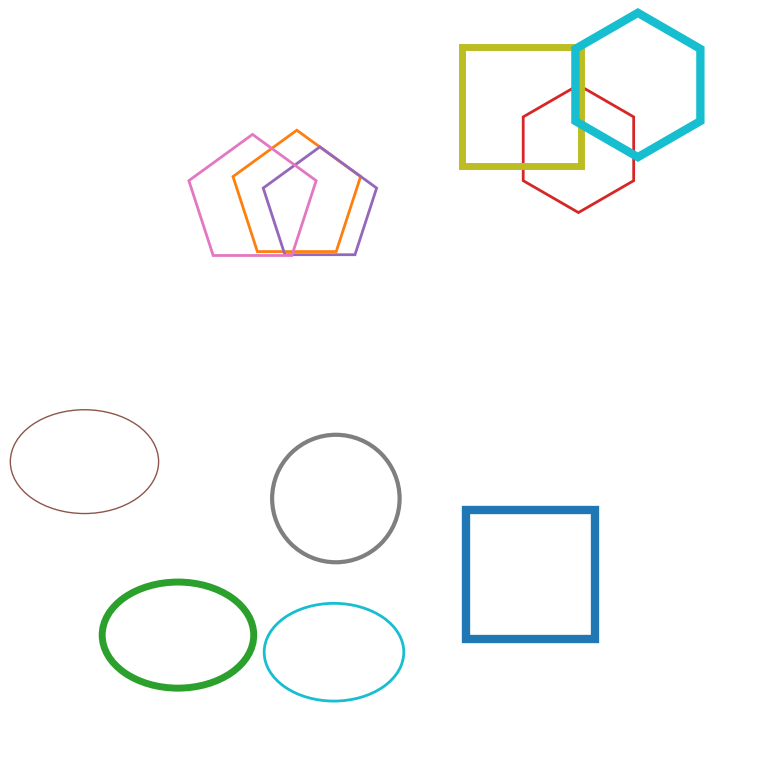[{"shape": "square", "thickness": 3, "radius": 0.42, "center": [0.689, 0.254]}, {"shape": "pentagon", "thickness": 1, "radius": 0.44, "center": [0.385, 0.744]}, {"shape": "oval", "thickness": 2.5, "radius": 0.49, "center": [0.231, 0.175]}, {"shape": "hexagon", "thickness": 1, "radius": 0.41, "center": [0.751, 0.807]}, {"shape": "pentagon", "thickness": 1, "radius": 0.39, "center": [0.415, 0.732]}, {"shape": "oval", "thickness": 0.5, "radius": 0.48, "center": [0.11, 0.4]}, {"shape": "pentagon", "thickness": 1, "radius": 0.43, "center": [0.328, 0.739]}, {"shape": "circle", "thickness": 1.5, "radius": 0.41, "center": [0.436, 0.353]}, {"shape": "square", "thickness": 2.5, "radius": 0.39, "center": [0.677, 0.862]}, {"shape": "oval", "thickness": 1, "radius": 0.45, "center": [0.434, 0.153]}, {"shape": "hexagon", "thickness": 3, "radius": 0.47, "center": [0.828, 0.89]}]